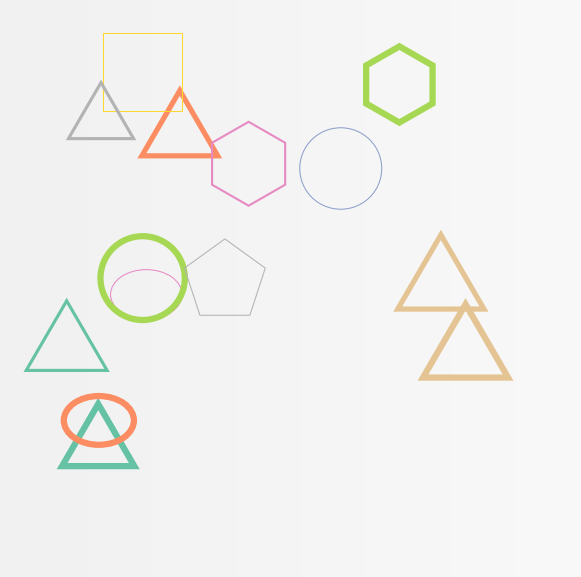[{"shape": "triangle", "thickness": 1.5, "radius": 0.4, "center": [0.115, 0.398]}, {"shape": "triangle", "thickness": 3, "radius": 0.36, "center": [0.169, 0.228]}, {"shape": "oval", "thickness": 3, "radius": 0.3, "center": [0.17, 0.271]}, {"shape": "triangle", "thickness": 2.5, "radius": 0.38, "center": [0.309, 0.767]}, {"shape": "circle", "thickness": 0.5, "radius": 0.35, "center": [0.586, 0.707]}, {"shape": "oval", "thickness": 0.5, "radius": 0.31, "center": [0.252, 0.489]}, {"shape": "hexagon", "thickness": 1, "radius": 0.36, "center": [0.428, 0.716]}, {"shape": "circle", "thickness": 3, "radius": 0.36, "center": [0.245, 0.518]}, {"shape": "hexagon", "thickness": 3, "radius": 0.33, "center": [0.687, 0.853]}, {"shape": "square", "thickness": 0.5, "radius": 0.34, "center": [0.245, 0.874]}, {"shape": "triangle", "thickness": 3, "radius": 0.42, "center": [0.801, 0.388]}, {"shape": "triangle", "thickness": 2.5, "radius": 0.43, "center": [0.758, 0.507]}, {"shape": "triangle", "thickness": 1.5, "radius": 0.32, "center": [0.174, 0.791]}, {"shape": "pentagon", "thickness": 0.5, "radius": 0.37, "center": [0.387, 0.512]}]